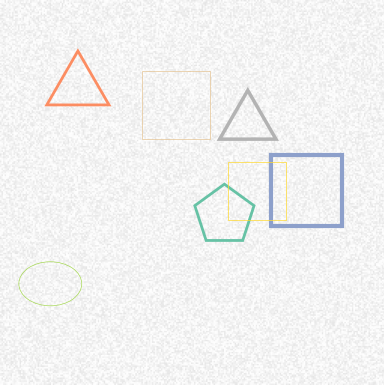[{"shape": "pentagon", "thickness": 2, "radius": 0.4, "center": [0.583, 0.441]}, {"shape": "triangle", "thickness": 2, "radius": 0.47, "center": [0.202, 0.774]}, {"shape": "square", "thickness": 3, "radius": 0.46, "center": [0.796, 0.505]}, {"shape": "oval", "thickness": 0.5, "radius": 0.41, "center": [0.131, 0.263]}, {"shape": "square", "thickness": 0.5, "radius": 0.38, "center": [0.668, 0.504]}, {"shape": "square", "thickness": 0.5, "radius": 0.44, "center": [0.457, 0.728]}, {"shape": "triangle", "thickness": 2.5, "radius": 0.42, "center": [0.644, 0.681]}]